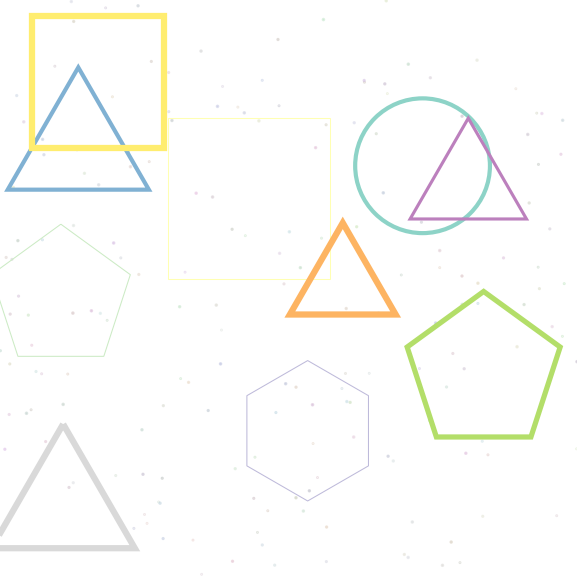[{"shape": "circle", "thickness": 2, "radius": 0.58, "center": [0.732, 0.712]}, {"shape": "square", "thickness": 0.5, "radius": 0.7, "center": [0.432, 0.655]}, {"shape": "hexagon", "thickness": 0.5, "radius": 0.61, "center": [0.533, 0.253]}, {"shape": "triangle", "thickness": 2, "radius": 0.71, "center": [0.136, 0.741]}, {"shape": "triangle", "thickness": 3, "radius": 0.53, "center": [0.594, 0.507]}, {"shape": "pentagon", "thickness": 2.5, "radius": 0.7, "center": [0.837, 0.355]}, {"shape": "triangle", "thickness": 3, "radius": 0.72, "center": [0.109, 0.122]}, {"shape": "triangle", "thickness": 1.5, "radius": 0.58, "center": [0.811, 0.678]}, {"shape": "pentagon", "thickness": 0.5, "radius": 0.63, "center": [0.105, 0.484]}, {"shape": "square", "thickness": 3, "radius": 0.57, "center": [0.17, 0.857]}]